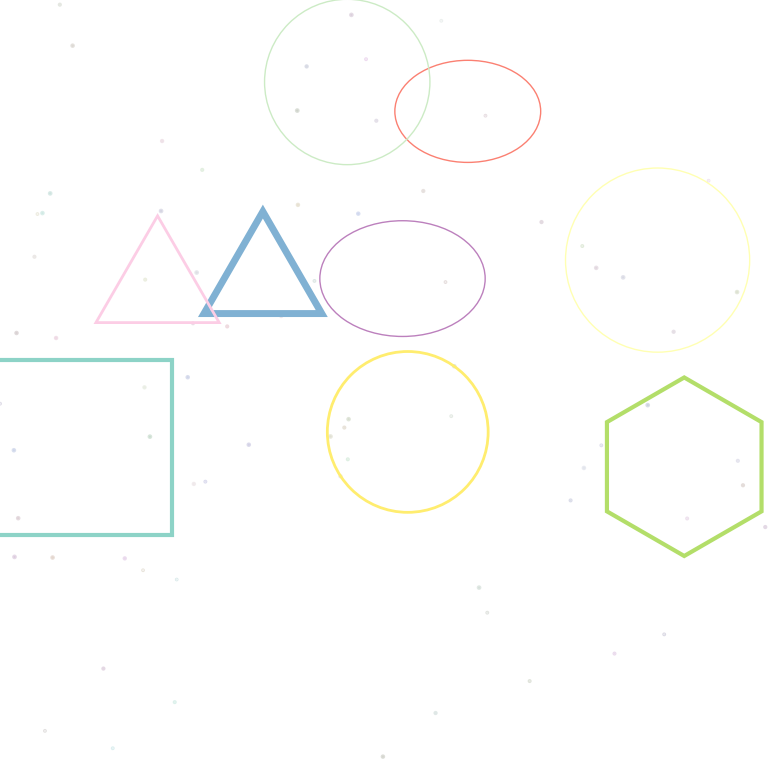[{"shape": "square", "thickness": 1.5, "radius": 0.57, "center": [0.11, 0.419]}, {"shape": "circle", "thickness": 0.5, "radius": 0.6, "center": [0.854, 0.662]}, {"shape": "oval", "thickness": 0.5, "radius": 0.47, "center": [0.607, 0.855]}, {"shape": "triangle", "thickness": 2.5, "radius": 0.44, "center": [0.341, 0.637]}, {"shape": "hexagon", "thickness": 1.5, "radius": 0.58, "center": [0.889, 0.394]}, {"shape": "triangle", "thickness": 1, "radius": 0.46, "center": [0.205, 0.627]}, {"shape": "oval", "thickness": 0.5, "radius": 0.54, "center": [0.523, 0.638]}, {"shape": "circle", "thickness": 0.5, "radius": 0.54, "center": [0.451, 0.894]}, {"shape": "circle", "thickness": 1, "radius": 0.52, "center": [0.53, 0.439]}]